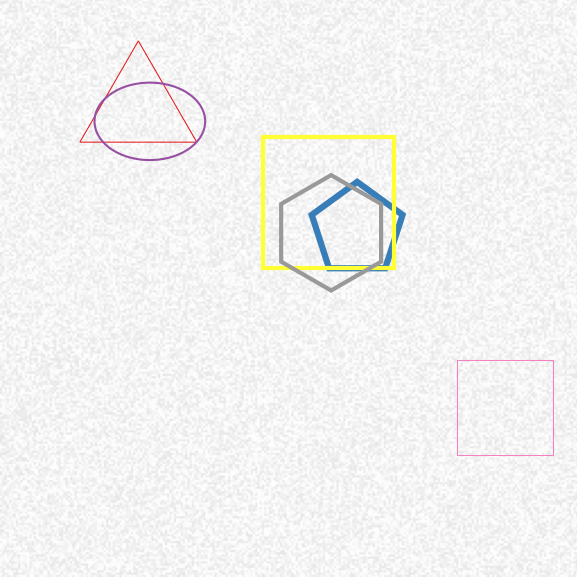[{"shape": "triangle", "thickness": 0.5, "radius": 0.58, "center": [0.24, 0.811]}, {"shape": "pentagon", "thickness": 3, "radius": 0.41, "center": [0.618, 0.602]}, {"shape": "oval", "thickness": 1, "radius": 0.48, "center": [0.259, 0.789]}, {"shape": "square", "thickness": 2, "radius": 0.57, "center": [0.569, 0.648]}, {"shape": "square", "thickness": 0.5, "radius": 0.41, "center": [0.875, 0.294]}, {"shape": "hexagon", "thickness": 2, "radius": 0.5, "center": [0.573, 0.596]}]